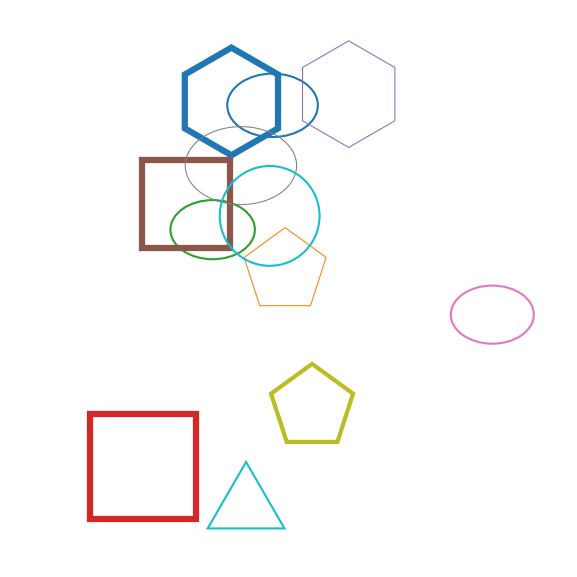[{"shape": "oval", "thickness": 1, "radius": 0.39, "center": [0.472, 0.817]}, {"shape": "hexagon", "thickness": 3, "radius": 0.47, "center": [0.401, 0.823]}, {"shape": "pentagon", "thickness": 0.5, "radius": 0.37, "center": [0.494, 0.53]}, {"shape": "oval", "thickness": 1, "radius": 0.37, "center": [0.368, 0.601]}, {"shape": "square", "thickness": 3, "radius": 0.46, "center": [0.248, 0.191]}, {"shape": "hexagon", "thickness": 0.5, "radius": 0.46, "center": [0.604, 0.836]}, {"shape": "square", "thickness": 3, "radius": 0.38, "center": [0.322, 0.645]}, {"shape": "oval", "thickness": 1, "radius": 0.36, "center": [0.852, 0.454]}, {"shape": "oval", "thickness": 0.5, "radius": 0.48, "center": [0.417, 0.712]}, {"shape": "pentagon", "thickness": 2, "radius": 0.37, "center": [0.54, 0.294]}, {"shape": "circle", "thickness": 1, "radius": 0.43, "center": [0.467, 0.625]}, {"shape": "triangle", "thickness": 1, "radius": 0.38, "center": [0.426, 0.122]}]